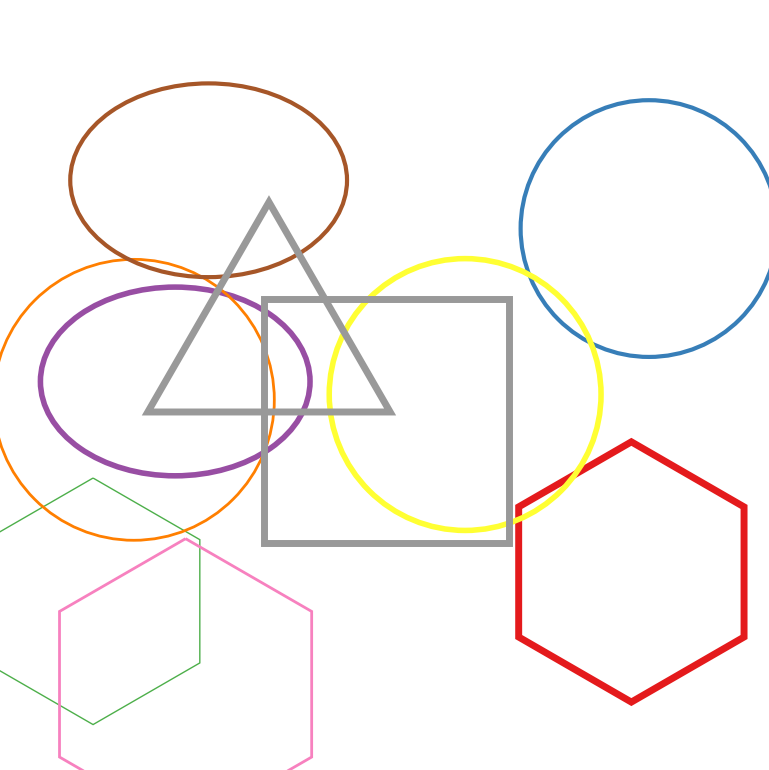[{"shape": "hexagon", "thickness": 2.5, "radius": 0.84, "center": [0.82, 0.257]}, {"shape": "circle", "thickness": 1.5, "radius": 0.83, "center": [0.843, 0.703]}, {"shape": "hexagon", "thickness": 0.5, "radius": 0.8, "center": [0.121, 0.219]}, {"shape": "oval", "thickness": 2, "radius": 0.88, "center": [0.228, 0.505]}, {"shape": "circle", "thickness": 1, "radius": 0.91, "center": [0.174, 0.481]}, {"shape": "circle", "thickness": 2, "radius": 0.88, "center": [0.604, 0.488]}, {"shape": "oval", "thickness": 1.5, "radius": 0.9, "center": [0.271, 0.766]}, {"shape": "hexagon", "thickness": 1, "radius": 0.95, "center": [0.241, 0.111]}, {"shape": "square", "thickness": 2.5, "radius": 0.79, "center": [0.502, 0.453]}, {"shape": "triangle", "thickness": 2.5, "radius": 0.91, "center": [0.349, 0.556]}]